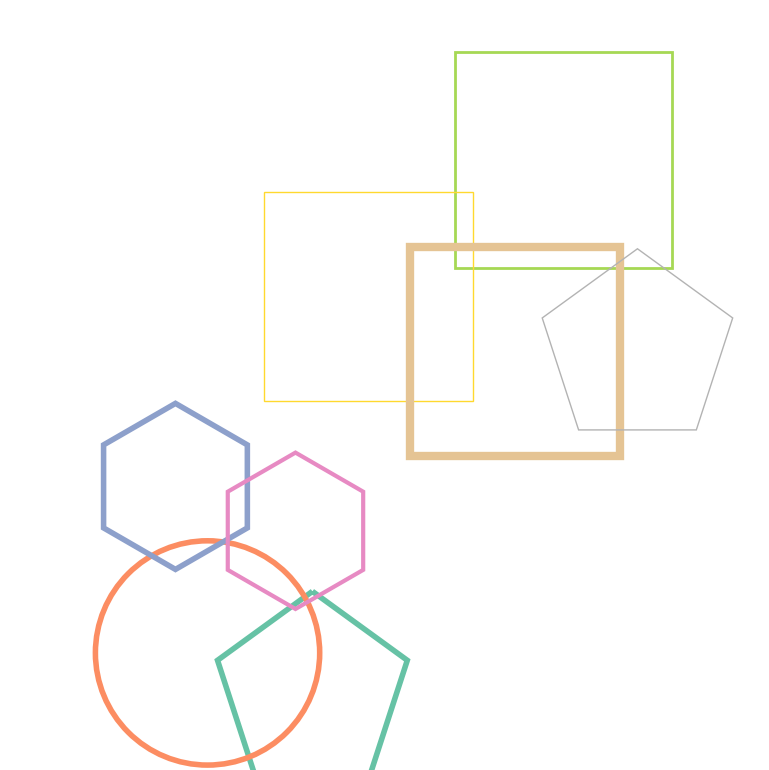[{"shape": "pentagon", "thickness": 2, "radius": 0.65, "center": [0.406, 0.102]}, {"shape": "circle", "thickness": 2, "radius": 0.73, "center": [0.27, 0.152]}, {"shape": "hexagon", "thickness": 2, "radius": 0.54, "center": [0.228, 0.368]}, {"shape": "hexagon", "thickness": 1.5, "radius": 0.51, "center": [0.384, 0.311]}, {"shape": "square", "thickness": 1, "radius": 0.7, "center": [0.732, 0.792]}, {"shape": "square", "thickness": 0.5, "radius": 0.68, "center": [0.478, 0.615]}, {"shape": "square", "thickness": 3, "radius": 0.68, "center": [0.668, 0.544]}, {"shape": "pentagon", "thickness": 0.5, "radius": 0.65, "center": [0.828, 0.547]}]